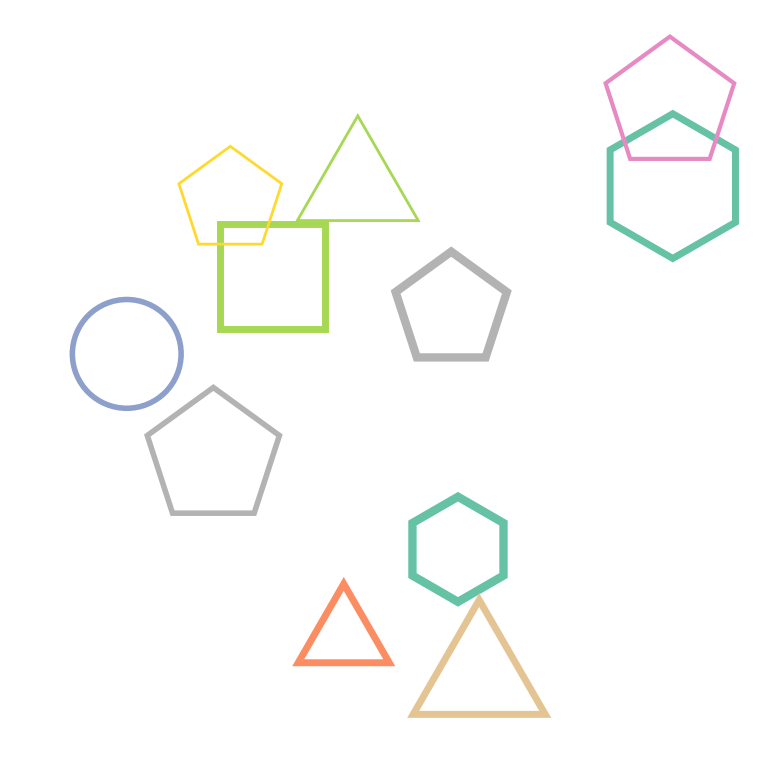[{"shape": "hexagon", "thickness": 2.5, "radius": 0.47, "center": [0.874, 0.758]}, {"shape": "hexagon", "thickness": 3, "radius": 0.34, "center": [0.595, 0.287]}, {"shape": "triangle", "thickness": 2.5, "radius": 0.34, "center": [0.446, 0.173]}, {"shape": "circle", "thickness": 2, "radius": 0.35, "center": [0.165, 0.54]}, {"shape": "pentagon", "thickness": 1.5, "radius": 0.44, "center": [0.87, 0.865]}, {"shape": "triangle", "thickness": 1, "radius": 0.45, "center": [0.465, 0.759]}, {"shape": "square", "thickness": 2.5, "radius": 0.34, "center": [0.354, 0.641]}, {"shape": "pentagon", "thickness": 1, "radius": 0.35, "center": [0.299, 0.74]}, {"shape": "triangle", "thickness": 2.5, "radius": 0.5, "center": [0.622, 0.122]}, {"shape": "pentagon", "thickness": 2, "radius": 0.45, "center": [0.277, 0.407]}, {"shape": "pentagon", "thickness": 3, "radius": 0.38, "center": [0.586, 0.597]}]